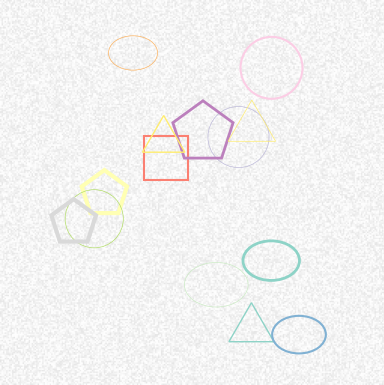[{"shape": "oval", "thickness": 2, "radius": 0.37, "center": [0.704, 0.323]}, {"shape": "triangle", "thickness": 1, "radius": 0.34, "center": [0.653, 0.146]}, {"shape": "pentagon", "thickness": 3, "radius": 0.31, "center": [0.271, 0.496]}, {"shape": "circle", "thickness": 0.5, "radius": 0.4, "center": [0.62, 0.644]}, {"shape": "square", "thickness": 1.5, "radius": 0.29, "center": [0.431, 0.59]}, {"shape": "oval", "thickness": 1.5, "radius": 0.35, "center": [0.777, 0.131]}, {"shape": "oval", "thickness": 0.5, "radius": 0.32, "center": [0.346, 0.862]}, {"shape": "circle", "thickness": 0.5, "radius": 0.38, "center": [0.245, 0.432]}, {"shape": "circle", "thickness": 1.5, "radius": 0.4, "center": [0.705, 0.824]}, {"shape": "pentagon", "thickness": 3, "radius": 0.3, "center": [0.191, 0.422]}, {"shape": "pentagon", "thickness": 2, "radius": 0.41, "center": [0.527, 0.656]}, {"shape": "oval", "thickness": 0.5, "radius": 0.41, "center": [0.562, 0.26]}, {"shape": "triangle", "thickness": 1, "radius": 0.32, "center": [0.425, 0.636]}, {"shape": "triangle", "thickness": 0.5, "radius": 0.36, "center": [0.654, 0.669]}]